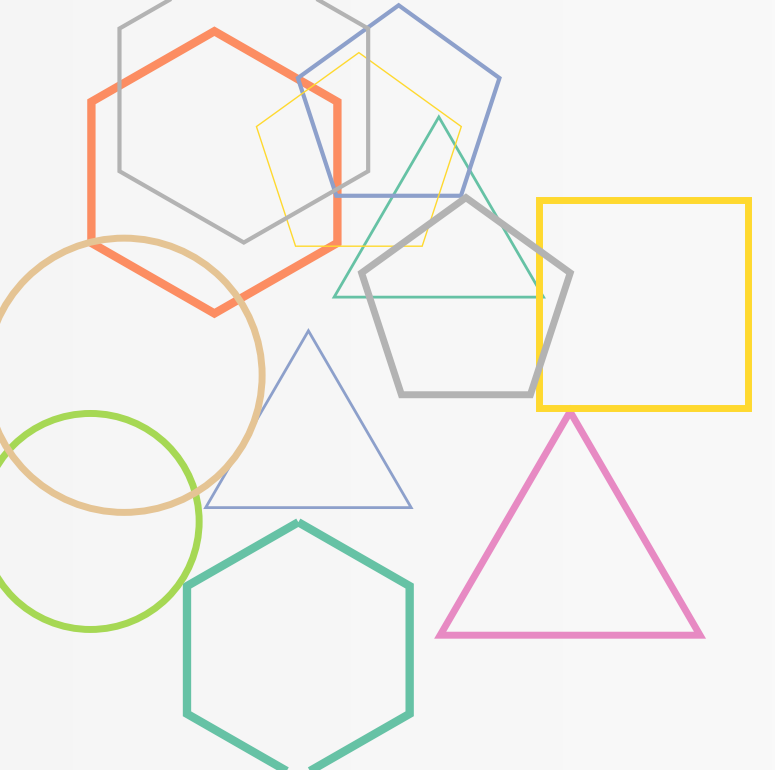[{"shape": "hexagon", "thickness": 3, "radius": 0.83, "center": [0.385, 0.156]}, {"shape": "triangle", "thickness": 1, "radius": 0.78, "center": [0.566, 0.692]}, {"shape": "hexagon", "thickness": 3, "radius": 0.92, "center": [0.277, 0.776]}, {"shape": "triangle", "thickness": 1, "radius": 0.77, "center": [0.398, 0.417]}, {"shape": "pentagon", "thickness": 1.5, "radius": 0.68, "center": [0.514, 0.856]}, {"shape": "triangle", "thickness": 2.5, "radius": 0.97, "center": [0.736, 0.272]}, {"shape": "circle", "thickness": 2.5, "radius": 0.7, "center": [0.117, 0.323]}, {"shape": "square", "thickness": 2.5, "radius": 0.67, "center": [0.831, 0.605]}, {"shape": "pentagon", "thickness": 0.5, "radius": 0.69, "center": [0.463, 0.793]}, {"shape": "circle", "thickness": 2.5, "radius": 0.89, "center": [0.16, 0.513]}, {"shape": "hexagon", "thickness": 1.5, "radius": 0.93, "center": [0.315, 0.87]}, {"shape": "pentagon", "thickness": 2.5, "radius": 0.71, "center": [0.601, 0.602]}]